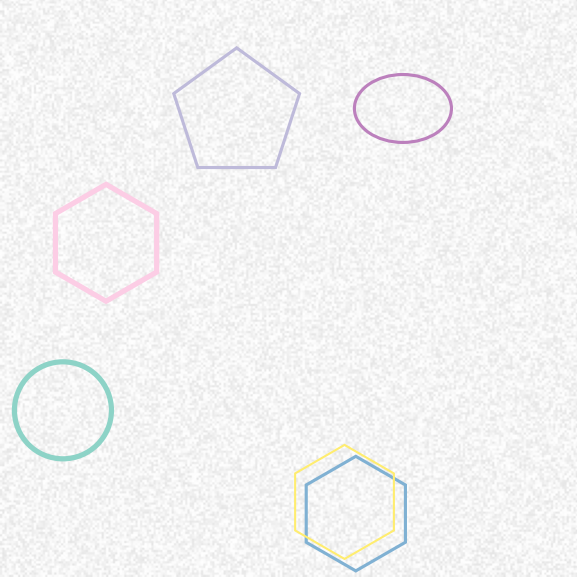[{"shape": "circle", "thickness": 2.5, "radius": 0.42, "center": [0.109, 0.289]}, {"shape": "pentagon", "thickness": 1.5, "radius": 0.57, "center": [0.41, 0.802]}, {"shape": "hexagon", "thickness": 1.5, "radius": 0.5, "center": [0.616, 0.11]}, {"shape": "hexagon", "thickness": 2.5, "radius": 0.51, "center": [0.184, 0.579]}, {"shape": "oval", "thickness": 1.5, "radius": 0.42, "center": [0.698, 0.811]}, {"shape": "hexagon", "thickness": 1, "radius": 0.49, "center": [0.597, 0.13]}]